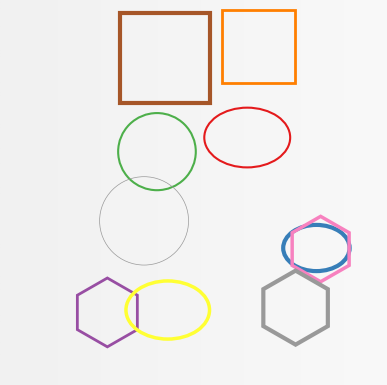[{"shape": "oval", "thickness": 1.5, "radius": 0.55, "center": [0.638, 0.643]}, {"shape": "oval", "thickness": 3, "radius": 0.43, "center": [0.817, 0.356]}, {"shape": "circle", "thickness": 1.5, "radius": 0.5, "center": [0.405, 0.606]}, {"shape": "hexagon", "thickness": 2, "radius": 0.45, "center": [0.277, 0.189]}, {"shape": "square", "thickness": 2, "radius": 0.47, "center": [0.668, 0.879]}, {"shape": "oval", "thickness": 2.5, "radius": 0.54, "center": [0.433, 0.195]}, {"shape": "square", "thickness": 3, "radius": 0.58, "center": [0.425, 0.849]}, {"shape": "hexagon", "thickness": 2.5, "radius": 0.42, "center": [0.827, 0.353]}, {"shape": "circle", "thickness": 0.5, "radius": 0.57, "center": [0.372, 0.426]}, {"shape": "hexagon", "thickness": 3, "radius": 0.48, "center": [0.763, 0.201]}]